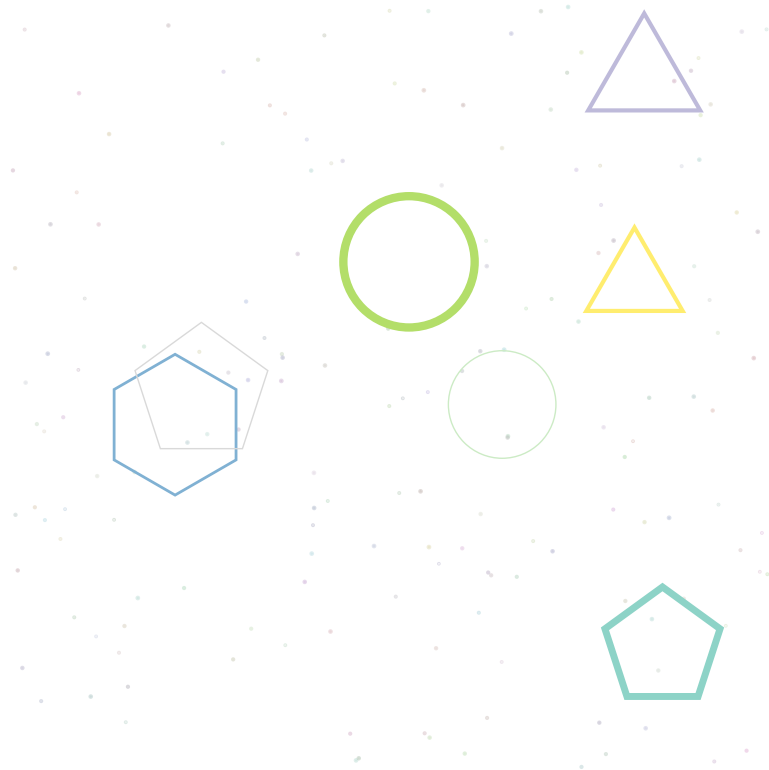[{"shape": "pentagon", "thickness": 2.5, "radius": 0.39, "center": [0.86, 0.159]}, {"shape": "triangle", "thickness": 1.5, "radius": 0.42, "center": [0.837, 0.899]}, {"shape": "hexagon", "thickness": 1, "radius": 0.46, "center": [0.227, 0.448]}, {"shape": "circle", "thickness": 3, "radius": 0.43, "center": [0.531, 0.66]}, {"shape": "pentagon", "thickness": 0.5, "radius": 0.45, "center": [0.262, 0.491]}, {"shape": "circle", "thickness": 0.5, "radius": 0.35, "center": [0.652, 0.475]}, {"shape": "triangle", "thickness": 1.5, "radius": 0.36, "center": [0.824, 0.632]}]